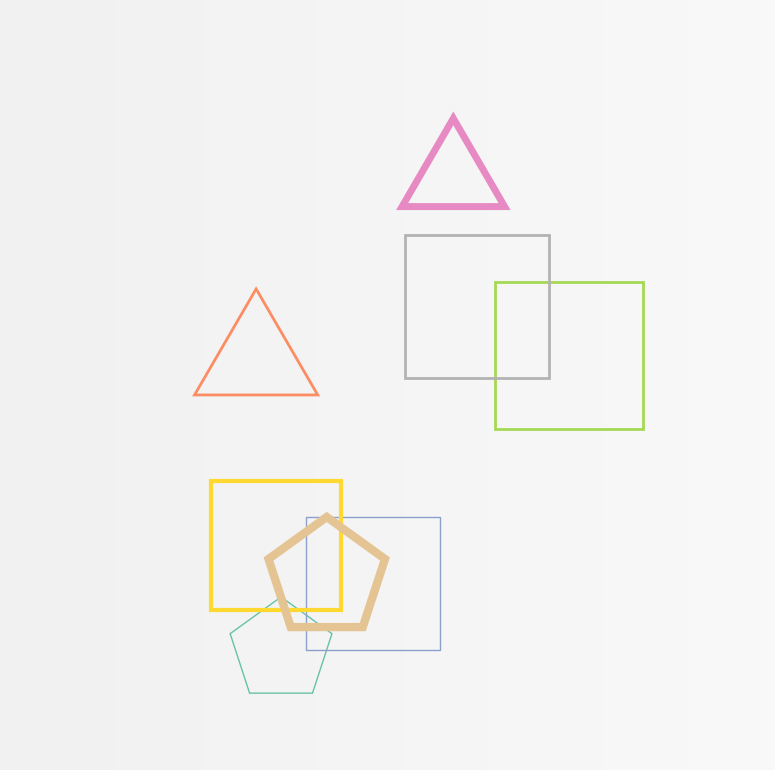[{"shape": "pentagon", "thickness": 0.5, "radius": 0.35, "center": [0.363, 0.156]}, {"shape": "triangle", "thickness": 1, "radius": 0.46, "center": [0.33, 0.533]}, {"shape": "square", "thickness": 0.5, "radius": 0.43, "center": [0.481, 0.242]}, {"shape": "triangle", "thickness": 2.5, "radius": 0.38, "center": [0.585, 0.77]}, {"shape": "square", "thickness": 1, "radius": 0.48, "center": [0.734, 0.538]}, {"shape": "square", "thickness": 1.5, "radius": 0.42, "center": [0.356, 0.292]}, {"shape": "pentagon", "thickness": 3, "radius": 0.4, "center": [0.422, 0.25]}, {"shape": "square", "thickness": 1, "radius": 0.46, "center": [0.616, 0.601]}]